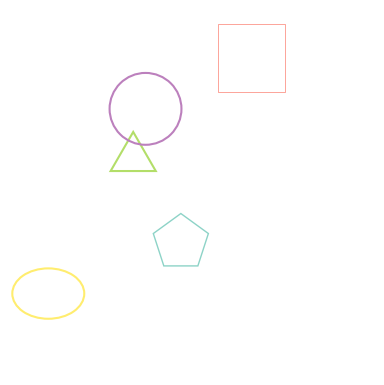[{"shape": "pentagon", "thickness": 1, "radius": 0.38, "center": [0.47, 0.37]}, {"shape": "square", "thickness": 0.5, "radius": 0.44, "center": [0.653, 0.849]}, {"shape": "triangle", "thickness": 1.5, "radius": 0.34, "center": [0.346, 0.59]}, {"shape": "circle", "thickness": 1.5, "radius": 0.47, "center": [0.378, 0.717]}, {"shape": "oval", "thickness": 1.5, "radius": 0.47, "center": [0.125, 0.237]}]